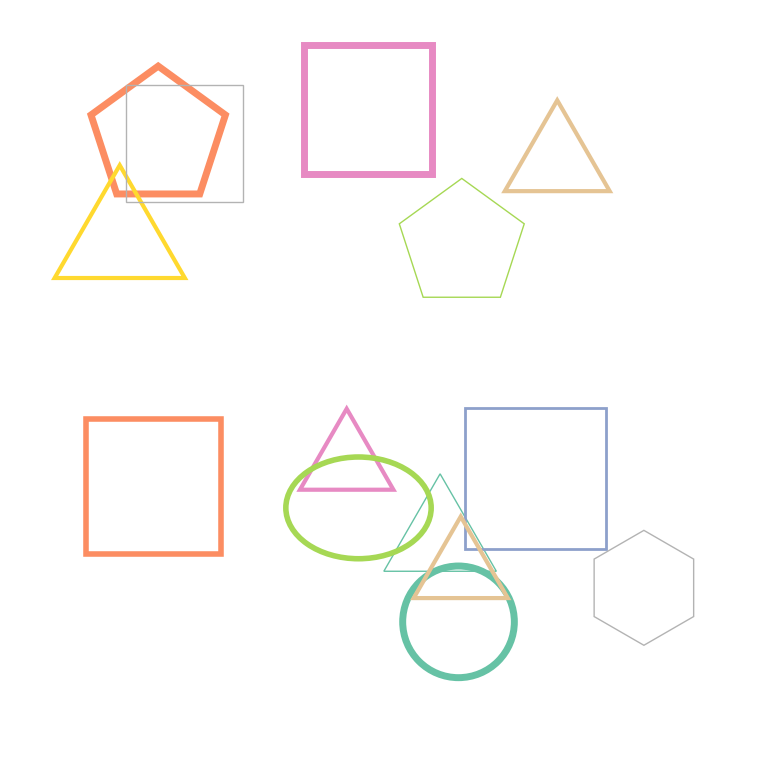[{"shape": "triangle", "thickness": 0.5, "radius": 0.42, "center": [0.572, 0.3]}, {"shape": "circle", "thickness": 2.5, "radius": 0.36, "center": [0.595, 0.192]}, {"shape": "pentagon", "thickness": 2.5, "radius": 0.46, "center": [0.205, 0.822]}, {"shape": "square", "thickness": 2, "radius": 0.44, "center": [0.199, 0.368]}, {"shape": "square", "thickness": 1, "radius": 0.46, "center": [0.696, 0.379]}, {"shape": "triangle", "thickness": 1.5, "radius": 0.35, "center": [0.45, 0.399]}, {"shape": "square", "thickness": 2.5, "radius": 0.42, "center": [0.478, 0.858]}, {"shape": "pentagon", "thickness": 0.5, "radius": 0.43, "center": [0.6, 0.683]}, {"shape": "oval", "thickness": 2, "radius": 0.47, "center": [0.466, 0.34]}, {"shape": "triangle", "thickness": 1.5, "radius": 0.49, "center": [0.156, 0.688]}, {"shape": "triangle", "thickness": 1.5, "radius": 0.39, "center": [0.724, 0.791]}, {"shape": "triangle", "thickness": 1.5, "radius": 0.35, "center": [0.598, 0.259]}, {"shape": "hexagon", "thickness": 0.5, "radius": 0.37, "center": [0.836, 0.237]}, {"shape": "square", "thickness": 0.5, "radius": 0.38, "center": [0.24, 0.814]}]